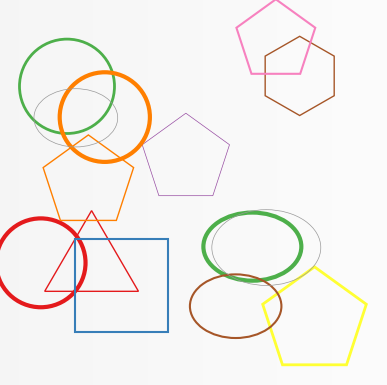[{"shape": "circle", "thickness": 3, "radius": 0.58, "center": [0.105, 0.317]}, {"shape": "triangle", "thickness": 1, "radius": 0.7, "center": [0.236, 0.313]}, {"shape": "square", "thickness": 1.5, "radius": 0.6, "center": [0.313, 0.258]}, {"shape": "oval", "thickness": 3, "radius": 0.63, "center": [0.651, 0.359]}, {"shape": "circle", "thickness": 2, "radius": 0.61, "center": [0.173, 0.776]}, {"shape": "pentagon", "thickness": 0.5, "radius": 0.59, "center": [0.48, 0.588]}, {"shape": "circle", "thickness": 3, "radius": 0.58, "center": [0.27, 0.696]}, {"shape": "pentagon", "thickness": 1, "radius": 0.61, "center": [0.228, 0.527]}, {"shape": "pentagon", "thickness": 2, "radius": 0.7, "center": [0.812, 0.166]}, {"shape": "hexagon", "thickness": 1, "radius": 0.51, "center": [0.773, 0.803]}, {"shape": "oval", "thickness": 1.5, "radius": 0.59, "center": [0.608, 0.205]}, {"shape": "pentagon", "thickness": 1.5, "radius": 0.53, "center": [0.712, 0.895]}, {"shape": "oval", "thickness": 0.5, "radius": 0.7, "center": [0.687, 0.357]}, {"shape": "oval", "thickness": 0.5, "radius": 0.54, "center": [0.196, 0.694]}]